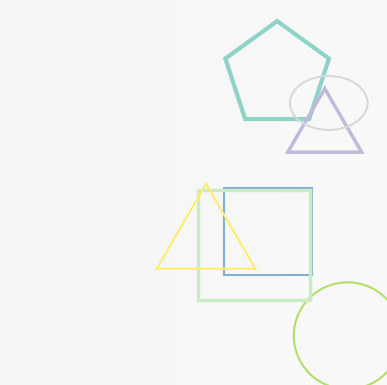[{"shape": "pentagon", "thickness": 3, "radius": 0.7, "center": [0.715, 0.805]}, {"shape": "triangle", "thickness": 2.5, "radius": 0.55, "center": [0.838, 0.66]}, {"shape": "square", "thickness": 1.5, "radius": 0.57, "center": [0.691, 0.398]}, {"shape": "circle", "thickness": 1.5, "radius": 0.69, "center": [0.897, 0.128]}, {"shape": "oval", "thickness": 1.5, "radius": 0.5, "center": [0.848, 0.733]}, {"shape": "square", "thickness": 2.5, "radius": 0.72, "center": [0.655, 0.364]}, {"shape": "triangle", "thickness": 1.5, "radius": 0.73, "center": [0.532, 0.376]}]